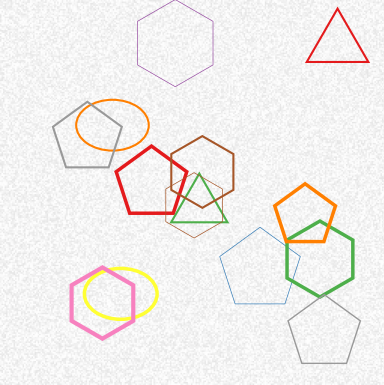[{"shape": "triangle", "thickness": 1.5, "radius": 0.46, "center": [0.877, 0.885]}, {"shape": "pentagon", "thickness": 2.5, "radius": 0.48, "center": [0.393, 0.524]}, {"shape": "pentagon", "thickness": 0.5, "radius": 0.55, "center": [0.675, 0.3]}, {"shape": "triangle", "thickness": 1.5, "radius": 0.42, "center": [0.518, 0.465]}, {"shape": "hexagon", "thickness": 2.5, "radius": 0.49, "center": [0.831, 0.327]}, {"shape": "hexagon", "thickness": 0.5, "radius": 0.57, "center": [0.455, 0.888]}, {"shape": "oval", "thickness": 1.5, "radius": 0.47, "center": [0.292, 0.675]}, {"shape": "pentagon", "thickness": 2.5, "radius": 0.41, "center": [0.792, 0.44]}, {"shape": "oval", "thickness": 2.5, "radius": 0.47, "center": [0.314, 0.237]}, {"shape": "hexagon", "thickness": 1.5, "radius": 0.47, "center": [0.526, 0.553]}, {"shape": "hexagon", "thickness": 0.5, "radius": 0.42, "center": [0.504, 0.467]}, {"shape": "hexagon", "thickness": 3, "radius": 0.46, "center": [0.266, 0.213]}, {"shape": "pentagon", "thickness": 1.5, "radius": 0.47, "center": [0.227, 0.641]}, {"shape": "pentagon", "thickness": 1, "radius": 0.49, "center": [0.842, 0.136]}]